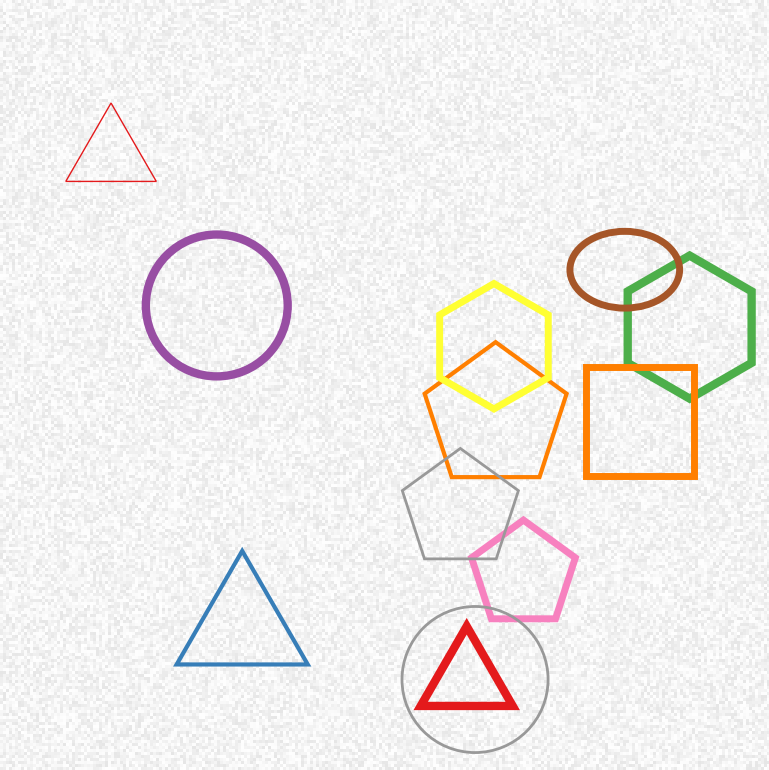[{"shape": "triangle", "thickness": 0.5, "radius": 0.34, "center": [0.144, 0.798]}, {"shape": "triangle", "thickness": 3, "radius": 0.35, "center": [0.606, 0.118]}, {"shape": "triangle", "thickness": 1.5, "radius": 0.49, "center": [0.315, 0.186]}, {"shape": "hexagon", "thickness": 3, "radius": 0.46, "center": [0.896, 0.575]}, {"shape": "circle", "thickness": 3, "radius": 0.46, "center": [0.282, 0.603]}, {"shape": "pentagon", "thickness": 1.5, "radius": 0.48, "center": [0.644, 0.459]}, {"shape": "square", "thickness": 2.5, "radius": 0.35, "center": [0.831, 0.452]}, {"shape": "hexagon", "thickness": 2.5, "radius": 0.41, "center": [0.642, 0.55]}, {"shape": "oval", "thickness": 2.5, "radius": 0.36, "center": [0.811, 0.65]}, {"shape": "pentagon", "thickness": 2.5, "radius": 0.35, "center": [0.68, 0.254]}, {"shape": "circle", "thickness": 1, "radius": 0.47, "center": [0.617, 0.117]}, {"shape": "pentagon", "thickness": 1, "radius": 0.4, "center": [0.598, 0.338]}]